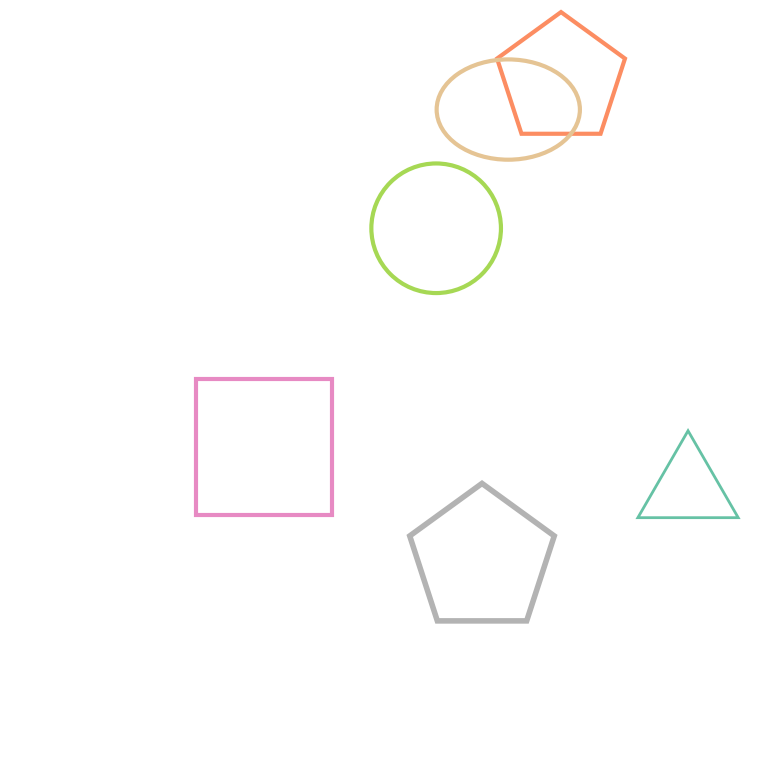[{"shape": "triangle", "thickness": 1, "radius": 0.38, "center": [0.894, 0.365]}, {"shape": "pentagon", "thickness": 1.5, "radius": 0.44, "center": [0.729, 0.897]}, {"shape": "square", "thickness": 1.5, "radius": 0.44, "center": [0.342, 0.419]}, {"shape": "circle", "thickness": 1.5, "radius": 0.42, "center": [0.566, 0.704]}, {"shape": "oval", "thickness": 1.5, "radius": 0.47, "center": [0.66, 0.858]}, {"shape": "pentagon", "thickness": 2, "radius": 0.49, "center": [0.626, 0.273]}]